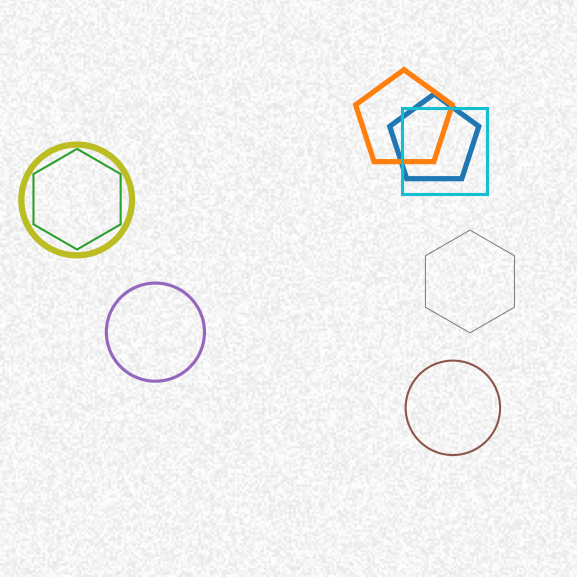[{"shape": "pentagon", "thickness": 2.5, "radius": 0.41, "center": [0.752, 0.755]}, {"shape": "pentagon", "thickness": 2.5, "radius": 0.44, "center": [0.699, 0.79]}, {"shape": "hexagon", "thickness": 1, "radius": 0.44, "center": [0.133, 0.654]}, {"shape": "circle", "thickness": 1.5, "radius": 0.42, "center": [0.269, 0.424]}, {"shape": "circle", "thickness": 1, "radius": 0.41, "center": [0.784, 0.293]}, {"shape": "hexagon", "thickness": 0.5, "radius": 0.45, "center": [0.814, 0.512]}, {"shape": "circle", "thickness": 3, "radius": 0.48, "center": [0.133, 0.653]}, {"shape": "square", "thickness": 1.5, "radius": 0.37, "center": [0.77, 0.738]}]